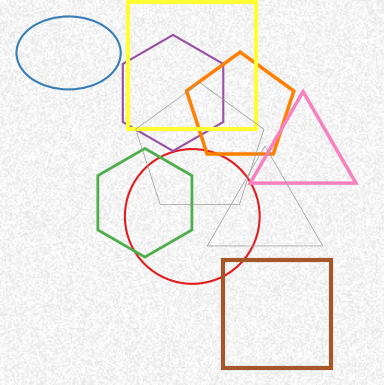[{"shape": "circle", "thickness": 1.5, "radius": 0.88, "center": [0.499, 0.438]}, {"shape": "oval", "thickness": 1.5, "radius": 0.68, "center": [0.178, 0.863]}, {"shape": "hexagon", "thickness": 2, "radius": 0.71, "center": [0.376, 0.473]}, {"shape": "hexagon", "thickness": 1.5, "radius": 0.75, "center": [0.449, 0.759]}, {"shape": "pentagon", "thickness": 2.5, "radius": 0.73, "center": [0.624, 0.718]}, {"shape": "square", "thickness": 3, "radius": 0.83, "center": [0.499, 0.83]}, {"shape": "square", "thickness": 3, "radius": 0.7, "center": [0.72, 0.184]}, {"shape": "triangle", "thickness": 2.5, "radius": 0.79, "center": [0.787, 0.604]}, {"shape": "triangle", "thickness": 0.5, "radius": 0.87, "center": [0.688, 0.448]}, {"shape": "pentagon", "thickness": 0.5, "radius": 0.88, "center": [0.519, 0.61]}]